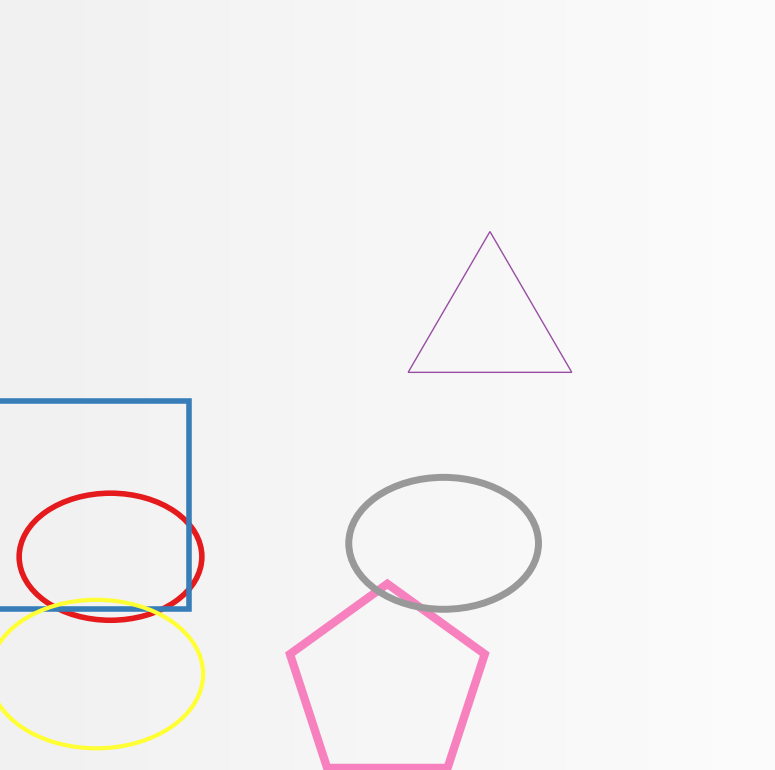[{"shape": "oval", "thickness": 2, "radius": 0.59, "center": [0.143, 0.277]}, {"shape": "square", "thickness": 2, "radius": 0.67, "center": [0.109, 0.344]}, {"shape": "triangle", "thickness": 0.5, "radius": 0.61, "center": [0.632, 0.577]}, {"shape": "oval", "thickness": 1.5, "radius": 0.69, "center": [0.124, 0.125]}, {"shape": "pentagon", "thickness": 3, "radius": 0.66, "center": [0.5, 0.11]}, {"shape": "oval", "thickness": 2.5, "radius": 0.61, "center": [0.572, 0.294]}]